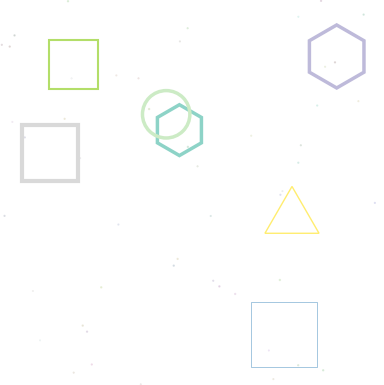[{"shape": "hexagon", "thickness": 2.5, "radius": 0.33, "center": [0.466, 0.662]}, {"shape": "hexagon", "thickness": 2.5, "radius": 0.41, "center": [0.874, 0.853]}, {"shape": "square", "thickness": 0.5, "radius": 0.43, "center": [0.738, 0.131]}, {"shape": "square", "thickness": 1.5, "radius": 0.32, "center": [0.19, 0.833]}, {"shape": "square", "thickness": 3, "radius": 0.36, "center": [0.13, 0.602]}, {"shape": "circle", "thickness": 2.5, "radius": 0.31, "center": [0.432, 0.703]}, {"shape": "triangle", "thickness": 1, "radius": 0.41, "center": [0.758, 0.435]}]